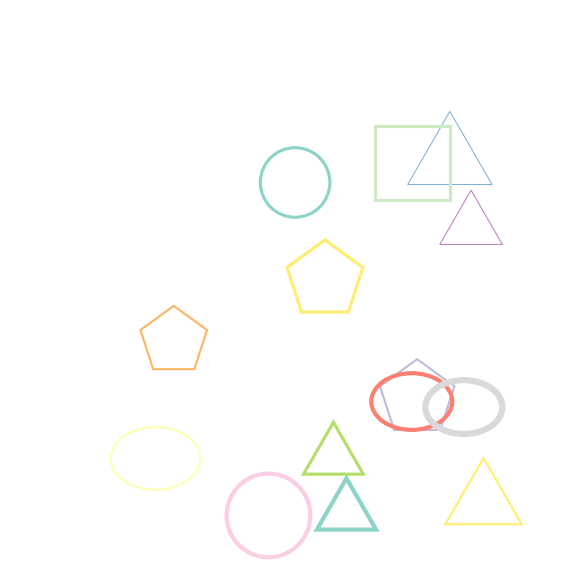[{"shape": "circle", "thickness": 1.5, "radius": 0.3, "center": [0.511, 0.683]}, {"shape": "triangle", "thickness": 2, "radius": 0.3, "center": [0.6, 0.112]}, {"shape": "oval", "thickness": 1, "radius": 0.39, "center": [0.269, 0.205]}, {"shape": "pentagon", "thickness": 1, "radius": 0.34, "center": [0.722, 0.309]}, {"shape": "oval", "thickness": 2, "radius": 0.35, "center": [0.713, 0.304]}, {"shape": "triangle", "thickness": 0.5, "radius": 0.42, "center": [0.779, 0.722]}, {"shape": "pentagon", "thickness": 1, "radius": 0.3, "center": [0.301, 0.409]}, {"shape": "triangle", "thickness": 1.5, "radius": 0.3, "center": [0.577, 0.208]}, {"shape": "circle", "thickness": 2, "radius": 0.36, "center": [0.465, 0.107]}, {"shape": "oval", "thickness": 3, "radius": 0.33, "center": [0.803, 0.294]}, {"shape": "triangle", "thickness": 0.5, "radius": 0.31, "center": [0.816, 0.607]}, {"shape": "square", "thickness": 1.5, "radius": 0.32, "center": [0.714, 0.717]}, {"shape": "triangle", "thickness": 1, "radius": 0.38, "center": [0.837, 0.13]}, {"shape": "pentagon", "thickness": 1.5, "radius": 0.35, "center": [0.563, 0.515]}]